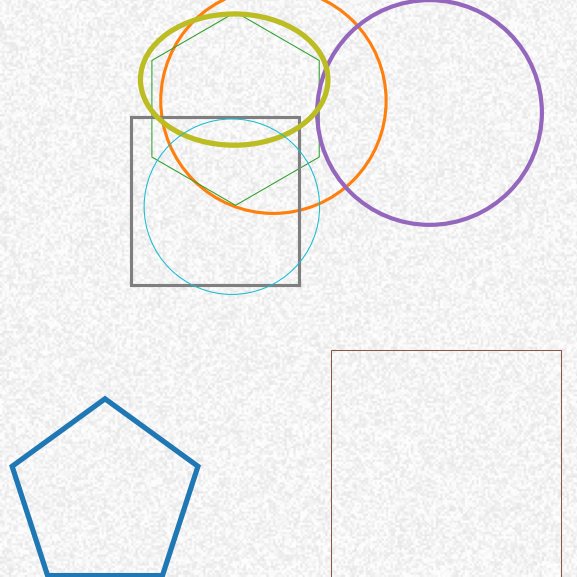[{"shape": "pentagon", "thickness": 2.5, "radius": 0.85, "center": [0.182, 0.139]}, {"shape": "circle", "thickness": 1.5, "radius": 0.98, "center": [0.473, 0.825]}, {"shape": "hexagon", "thickness": 0.5, "radius": 0.84, "center": [0.408, 0.811]}, {"shape": "circle", "thickness": 2, "radius": 0.97, "center": [0.744, 0.804]}, {"shape": "square", "thickness": 0.5, "radius": 0.99, "center": [0.772, 0.194]}, {"shape": "square", "thickness": 1.5, "radius": 0.72, "center": [0.372, 0.651]}, {"shape": "oval", "thickness": 2.5, "radius": 0.81, "center": [0.406, 0.861]}, {"shape": "circle", "thickness": 0.5, "radius": 0.76, "center": [0.401, 0.641]}]